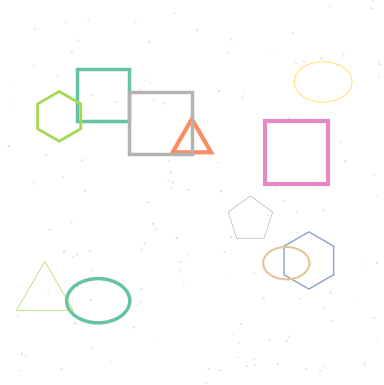[{"shape": "oval", "thickness": 2.5, "radius": 0.41, "center": [0.255, 0.219]}, {"shape": "square", "thickness": 2.5, "radius": 0.34, "center": [0.267, 0.753]}, {"shape": "triangle", "thickness": 3, "radius": 0.29, "center": [0.498, 0.633]}, {"shape": "hexagon", "thickness": 1, "radius": 0.37, "center": [0.802, 0.324]}, {"shape": "square", "thickness": 3, "radius": 0.41, "center": [0.77, 0.604]}, {"shape": "hexagon", "thickness": 2, "radius": 0.32, "center": [0.154, 0.698]}, {"shape": "triangle", "thickness": 0.5, "radius": 0.42, "center": [0.116, 0.236]}, {"shape": "oval", "thickness": 0.5, "radius": 0.38, "center": [0.839, 0.787]}, {"shape": "oval", "thickness": 1.5, "radius": 0.3, "center": [0.744, 0.316]}, {"shape": "pentagon", "thickness": 0.5, "radius": 0.3, "center": [0.65, 0.43]}, {"shape": "square", "thickness": 2.5, "radius": 0.41, "center": [0.417, 0.681]}]